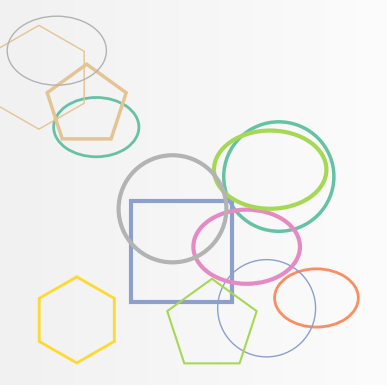[{"shape": "oval", "thickness": 2, "radius": 0.55, "center": [0.248, 0.67]}, {"shape": "circle", "thickness": 2.5, "radius": 0.71, "center": [0.719, 0.541]}, {"shape": "oval", "thickness": 2, "radius": 0.54, "center": [0.817, 0.226]}, {"shape": "circle", "thickness": 1, "radius": 0.63, "center": [0.688, 0.199]}, {"shape": "square", "thickness": 3, "radius": 0.65, "center": [0.468, 0.347]}, {"shape": "oval", "thickness": 3, "radius": 0.69, "center": [0.637, 0.359]}, {"shape": "oval", "thickness": 3, "radius": 0.73, "center": [0.697, 0.559]}, {"shape": "pentagon", "thickness": 1.5, "radius": 0.61, "center": [0.547, 0.154]}, {"shape": "hexagon", "thickness": 2, "radius": 0.56, "center": [0.198, 0.169]}, {"shape": "pentagon", "thickness": 2.5, "radius": 0.54, "center": [0.224, 0.726]}, {"shape": "hexagon", "thickness": 1, "radius": 0.67, "center": [0.1, 0.799]}, {"shape": "oval", "thickness": 1, "radius": 0.64, "center": [0.147, 0.868]}, {"shape": "circle", "thickness": 3, "radius": 0.7, "center": [0.445, 0.458]}]